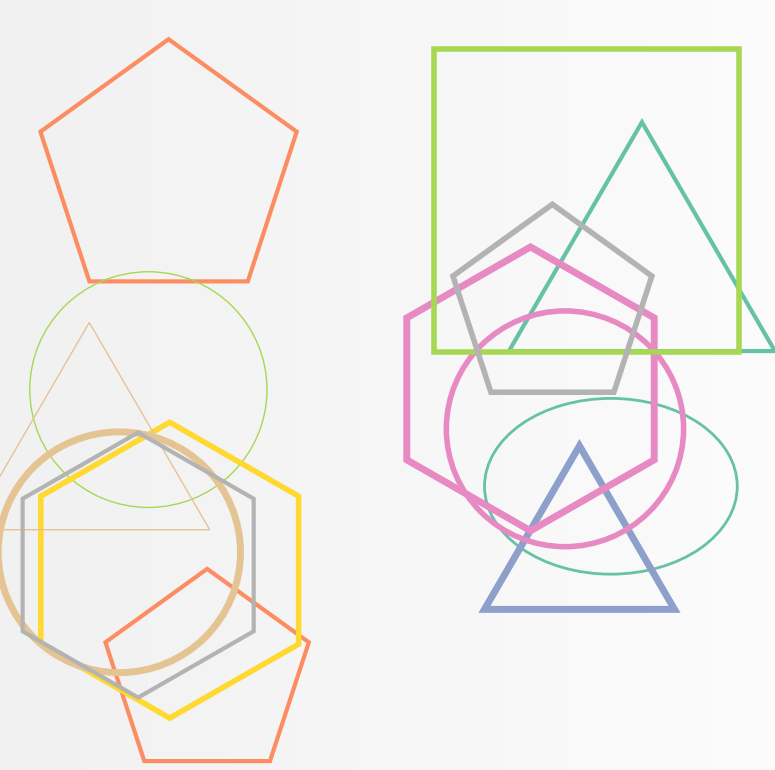[{"shape": "oval", "thickness": 1, "radius": 0.82, "center": [0.788, 0.368]}, {"shape": "triangle", "thickness": 1.5, "radius": 0.99, "center": [0.828, 0.643]}, {"shape": "pentagon", "thickness": 1.5, "radius": 0.69, "center": [0.267, 0.123]}, {"shape": "pentagon", "thickness": 1.5, "radius": 0.87, "center": [0.218, 0.775]}, {"shape": "triangle", "thickness": 2.5, "radius": 0.71, "center": [0.748, 0.279]}, {"shape": "hexagon", "thickness": 2.5, "radius": 0.92, "center": [0.685, 0.495]}, {"shape": "circle", "thickness": 2, "radius": 0.77, "center": [0.729, 0.443]}, {"shape": "circle", "thickness": 0.5, "radius": 0.77, "center": [0.191, 0.494]}, {"shape": "square", "thickness": 2, "radius": 0.98, "center": [0.756, 0.74]}, {"shape": "hexagon", "thickness": 2, "radius": 0.96, "center": [0.219, 0.26]}, {"shape": "circle", "thickness": 2.5, "radius": 0.78, "center": [0.154, 0.283]}, {"shape": "triangle", "thickness": 0.5, "radius": 0.9, "center": [0.115, 0.402]}, {"shape": "pentagon", "thickness": 2, "radius": 0.67, "center": [0.713, 0.6]}, {"shape": "hexagon", "thickness": 1.5, "radius": 0.86, "center": [0.178, 0.266]}]